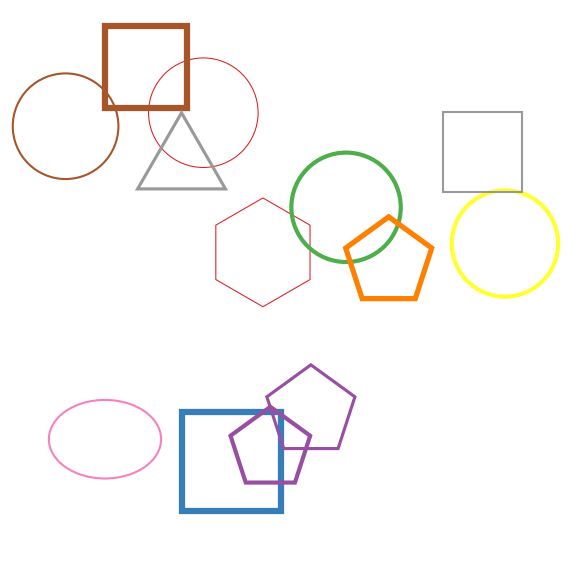[{"shape": "circle", "thickness": 0.5, "radius": 0.47, "center": [0.352, 0.804]}, {"shape": "hexagon", "thickness": 0.5, "radius": 0.47, "center": [0.455, 0.562]}, {"shape": "square", "thickness": 3, "radius": 0.43, "center": [0.401, 0.2]}, {"shape": "circle", "thickness": 2, "radius": 0.47, "center": [0.599, 0.64]}, {"shape": "pentagon", "thickness": 1.5, "radius": 0.4, "center": [0.538, 0.287]}, {"shape": "pentagon", "thickness": 2, "radius": 0.36, "center": [0.468, 0.222]}, {"shape": "pentagon", "thickness": 2.5, "radius": 0.39, "center": [0.673, 0.545]}, {"shape": "circle", "thickness": 2, "radius": 0.46, "center": [0.874, 0.577]}, {"shape": "square", "thickness": 3, "radius": 0.35, "center": [0.253, 0.883]}, {"shape": "circle", "thickness": 1, "radius": 0.46, "center": [0.114, 0.781]}, {"shape": "oval", "thickness": 1, "radius": 0.49, "center": [0.182, 0.239]}, {"shape": "square", "thickness": 1, "radius": 0.35, "center": [0.835, 0.736]}, {"shape": "triangle", "thickness": 1.5, "radius": 0.44, "center": [0.314, 0.716]}]